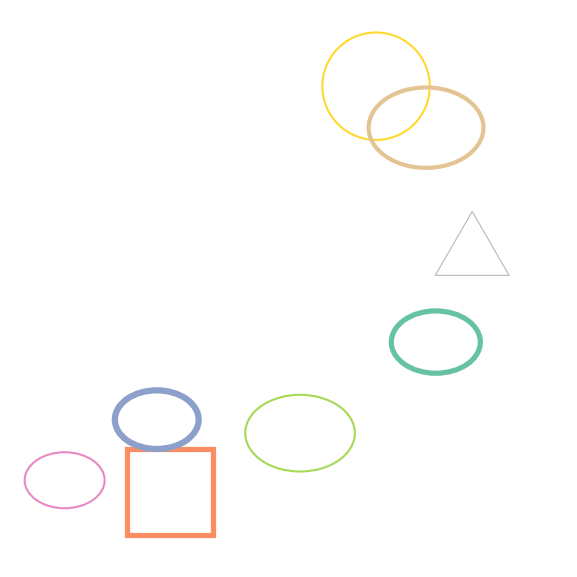[{"shape": "oval", "thickness": 2.5, "radius": 0.39, "center": [0.755, 0.407]}, {"shape": "square", "thickness": 2.5, "radius": 0.37, "center": [0.295, 0.147]}, {"shape": "oval", "thickness": 3, "radius": 0.36, "center": [0.271, 0.272]}, {"shape": "oval", "thickness": 1, "radius": 0.35, "center": [0.112, 0.168]}, {"shape": "oval", "thickness": 1, "radius": 0.47, "center": [0.52, 0.249]}, {"shape": "circle", "thickness": 1, "radius": 0.47, "center": [0.651, 0.85]}, {"shape": "oval", "thickness": 2, "radius": 0.5, "center": [0.738, 0.778]}, {"shape": "triangle", "thickness": 0.5, "radius": 0.37, "center": [0.818, 0.559]}]